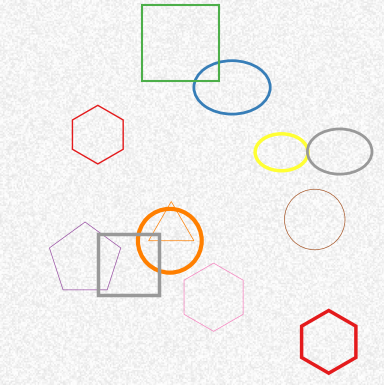[{"shape": "hexagon", "thickness": 2.5, "radius": 0.41, "center": [0.854, 0.112]}, {"shape": "hexagon", "thickness": 1, "radius": 0.38, "center": [0.254, 0.65]}, {"shape": "oval", "thickness": 2, "radius": 0.5, "center": [0.603, 0.773]}, {"shape": "square", "thickness": 1.5, "radius": 0.5, "center": [0.469, 0.888]}, {"shape": "pentagon", "thickness": 0.5, "radius": 0.49, "center": [0.221, 0.326]}, {"shape": "circle", "thickness": 3, "radius": 0.41, "center": [0.441, 0.375]}, {"shape": "triangle", "thickness": 0.5, "radius": 0.34, "center": [0.445, 0.409]}, {"shape": "oval", "thickness": 2.5, "radius": 0.34, "center": [0.731, 0.604]}, {"shape": "circle", "thickness": 0.5, "radius": 0.39, "center": [0.817, 0.43]}, {"shape": "hexagon", "thickness": 0.5, "radius": 0.44, "center": [0.555, 0.228]}, {"shape": "oval", "thickness": 2, "radius": 0.42, "center": [0.882, 0.606]}, {"shape": "square", "thickness": 2.5, "radius": 0.4, "center": [0.333, 0.313]}]